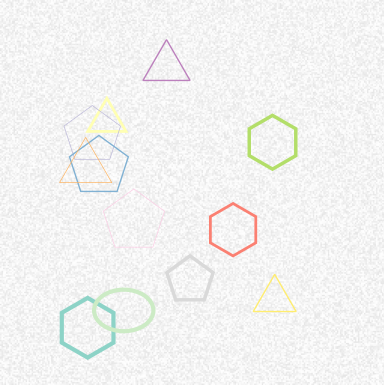[{"shape": "hexagon", "thickness": 3, "radius": 0.39, "center": [0.228, 0.149]}, {"shape": "triangle", "thickness": 2, "radius": 0.29, "center": [0.278, 0.687]}, {"shape": "pentagon", "thickness": 0.5, "radius": 0.39, "center": [0.24, 0.649]}, {"shape": "hexagon", "thickness": 2, "radius": 0.34, "center": [0.605, 0.403]}, {"shape": "pentagon", "thickness": 1, "radius": 0.4, "center": [0.257, 0.568]}, {"shape": "triangle", "thickness": 0.5, "radius": 0.39, "center": [0.223, 0.565]}, {"shape": "hexagon", "thickness": 2.5, "radius": 0.35, "center": [0.708, 0.631]}, {"shape": "pentagon", "thickness": 0.5, "radius": 0.42, "center": [0.348, 0.426]}, {"shape": "pentagon", "thickness": 2.5, "radius": 0.32, "center": [0.493, 0.272]}, {"shape": "triangle", "thickness": 1, "radius": 0.35, "center": [0.433, 0.826]}, {"shape": "oval", "thickness": 3, "radius": 0.39, "center": [0.321, 0.194]}, {"shape": "triangle", "thickness": 1, "radius": 0.32, "center": [0.713, 0.223]}]